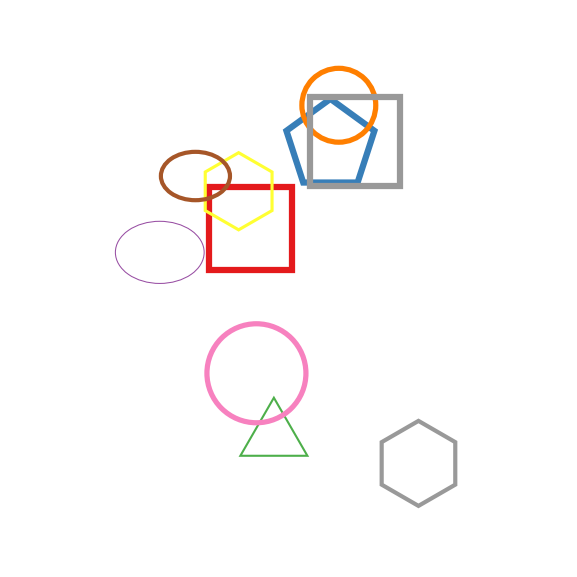[{"shape": "square", "thickness": 3, "radius": 0.36, "center": [0.434, 0.604]}, {"shape": "pentagon", "thickness": 3, "radius": 0.4, "center": [0.572, 0.748]}, {"shape": "triangle", "thickness": 1, "radius": 0.33, "center": [0.474, 0.243]}, {"shape": "oval", "thickness": 0.5, "radius": 0.38, "center": [0.277, 0.562]}, {"shape": "circle", "thickness": 2.5, "radius": 0.32, "center": [0.587, 0.817]}, {"shape": "hexagon", "thickness": 1.5, "radius": 0.33, "center": [0.413, 0.668]}, {"shape": "oval", "thickness": 2, "radius": 0.3, "center": [0.338, 0.694]}, {"shape": "circle", "thickness": 2.5, "radius": 0.43, "center": [0.444, 0.353]}, {"shape": "hexagon", "thickness": 2, "radius": 0.37, "center": [0.725, 0.197]}, {"shape": "square", "thickness": 3, "radius": 0.39, "center": [0.615, 0.754]}]